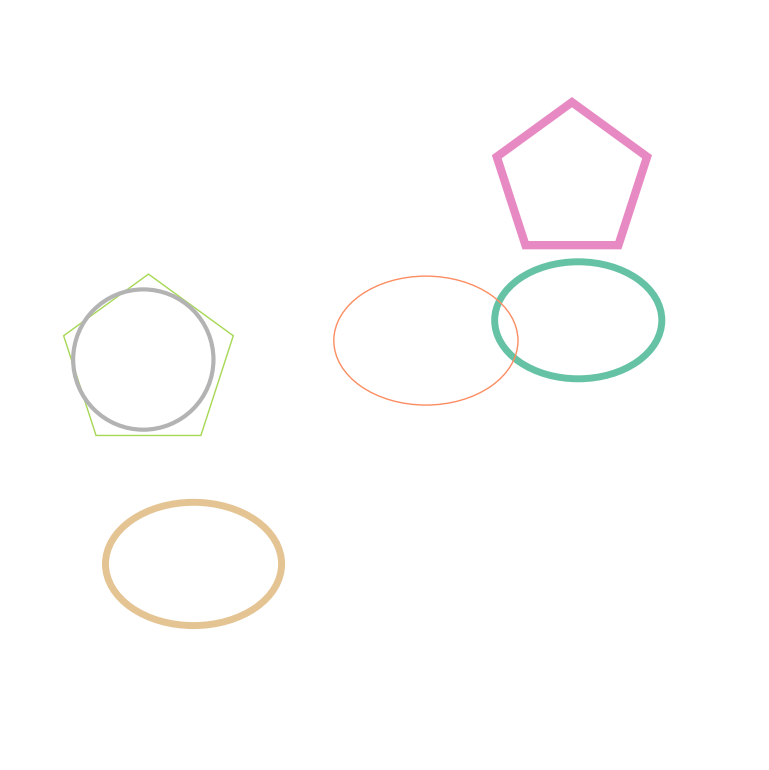[{"shape": "oval", "thickness": 2.5, "radius": 0.54, "center": [0.751, 0.584]}, {"shape": "oval", "thickness": 0.5, "radius": 0.6, "center": [0.553, 0.558]}, {"shape": "pentagon", "thickness": 3, "radius": 0.51, "center": [0.743, 0.765]}, {"shape": "pentagon", "thickness": 0.5, "radius": 0.58, "center": [0.193, 0.528]}, {"shape": "oval", "thickness": 2.5, "radius": 0.57, "center": [0.251, 0.268]}, {"shape": "circle", "thickness": 1.5, "radius": 0.46, "center": [0.186, 0.533]}]